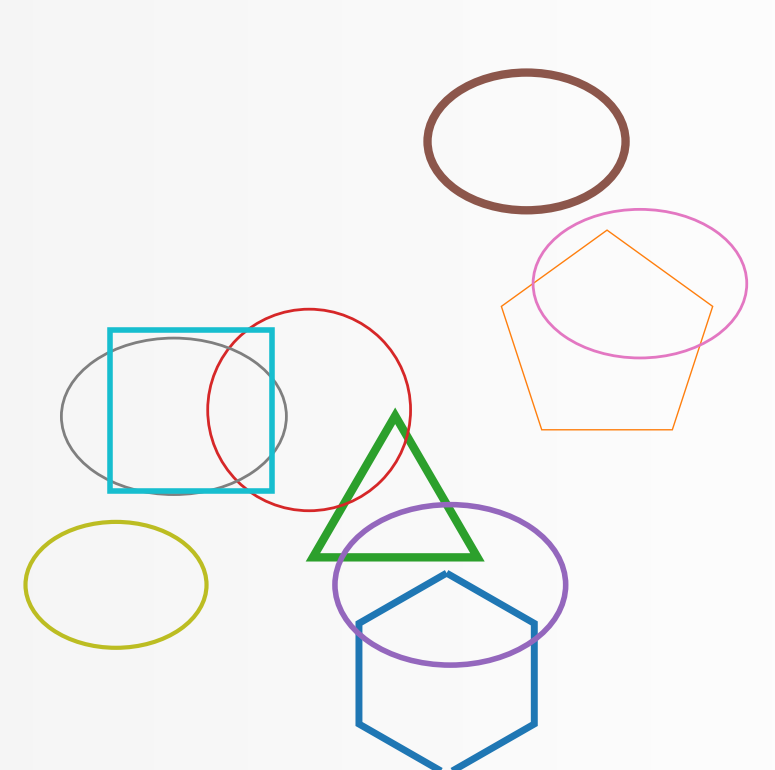[{"shape": "hexagon", "thickness": 2.5, "radius": 0.65, "center": [0.576, 0.125]}, {"shape": "pentagon", "thickness": 0.5, "radius": 0.72, "center": [0.783, 0.558]}, {"shape": "triangle", "thickness": 3, "radius": 0.61, "center": [0.51, 0.337]}, {"shape": "circle", "thickness": 1, "radius": 0.65, "center": [0.399, 0.468]}, {"shape": "oval", "thickness": 2, "radius": 0.74, "center": [0.581, 0.24]}, {"shape": "oval", "thickness": 3, "radius": 0.64, "center": [0.679, 0.816]}, {"shape": "oval", "thickness": 1, "radius": 0.69, "center": [0.826, 0.632]}, {"shape": "oval", "thickness": 1, "radius": 0.73, "center": [0.224, 0.459]}, {"shape": "oval", "thickness": 1.5, "radius": 0.58, "center": [0.15, 0.24]}, {"shape": "square", "thickness": 2, "radius": 0.52, "center": [0.247, 0.467]}]